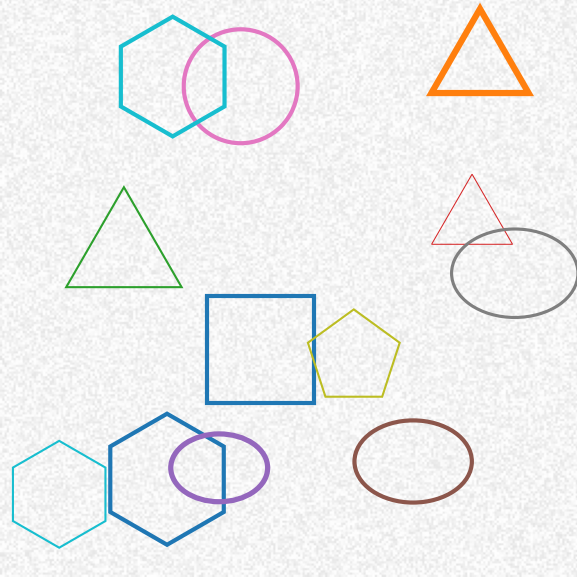[{"shape": "hexagon", "thickness": 2, "radius": 0.57, "center": [0.289, 0.169]}, {"shape": "square", "thickness": 2, "radius": 0.46, "center": [0.452, 0.393]}, {"shape": "triangle", "thickness": 3, "radius": 0.49, "center": [0.831, 0.887]}, {"shape": "triangle", "thickness": 1, "radius": 0.58, "center": [0.215, 0.56]}, {"shape": "triangle", "thickness": 0.5, "radius": 0.4, "center": [0.817, 0.617]}, {"shape": "oval", "thickness": 2.5, "radius": 0.42, "center": [0.38, 0.189]}, {"shape": "oval", "thickness": 2, "radius": 0.51, "center": [0.715, 0.2]}, {"shape": "circle", "thickness": 2, "radius": 0.49, "center": [0.417, 0.85]}, {"shape": "oval", "thickness": 1.5, "radius": 0.55, "center": [0.891, 0.526]}, {"shape": "pentagon", "thickness": 1, "radius": 0.42, "center": [0.613, 0.38]}, {"shape": "hexagon", "thickness": 2, "radius": 0.52, "center": [0.299, 0.867]}, {"shape": "hexagon", "thickness": 1, "radius": 0.46, "center": [0.102, 0.143]}]